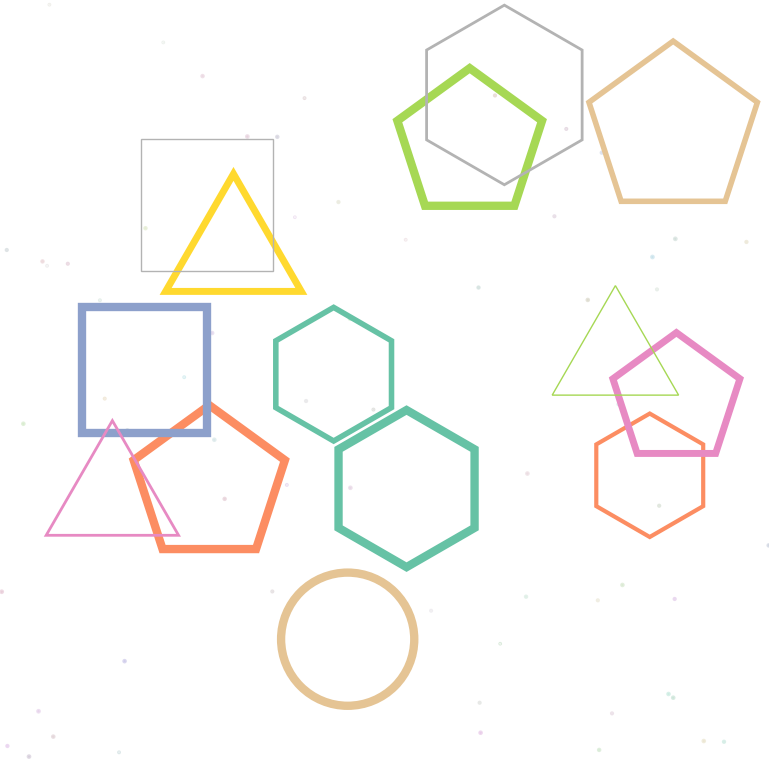[{"shape": "hexagon", "thickness": 3, "radius": 0.51, "center": [0.528, 0.365]}, {"shape": "hexagon", "thickness": 2, "radius": 0.43, "center": [0.433, 0.514]}, {"shape": "pentagon", "thickness": 3, "radius": 0.52, "center": [0.272, 0.37]}, {"shape": "hexagon", "thickness": 1.5, "radius": 0.4, "center": [0.844, 0.383]}, {"shape": "square", "thickness": 3, "radius": 0.41, "center": [0.187, 0.519]}, {"shape": "pentagon", "thickness": 2.5, "radius": 0.43, "center": [0.878, 0.481]}, {"shape": "triangle", "thickness": 1, "radius": 0.5, "center": [0.146, 0.354]}, {"shape": "triangle", "thickness": 0.5, "radius": 0.47, "center": [0.799, 0.534]}, {"shape": "pentagon", "thickness": 3, "radius": 0.49, "center": [0.61, 0.813]}, {"shape": "triangle", "thickness": 2.5, "radius": 0.51, "center": [0.303, 0.672]}, {"shape": "pentagon", "thickness": 2, "radius": 0.57, "center": [0.874, 0.832]}, {"shape": "circle", "thickness": 3, "radius": 0.43, "center": [0.452, 0.17]}, {"shape": "square", "thickness": 0.5, "radius": 0.43, "center": [0.269, 0.734]}, {"shape": "hexagon", "thickness": 1, "radius": 0.58, "center": [0.655, 0.877]}]